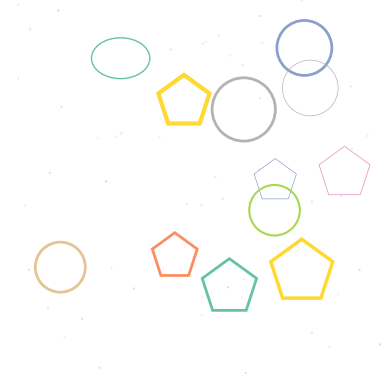[{"shape": "oval", "thickness": 1, "radius": 0.38, "center": [0.313, 0.849]}, {"shape": "pentagon", "thickness": 2, "radius": 0.37, "center": [0.596, 0.254]}, {"shape": "pentagon", "thickness": 2, "radius": 0.31, "center": [0.454, 0.334]}, {"shape": "pentagon", "thickness": 0.5, "radius": 0.29, "center": [0.715, 0.53]}, {"shape": "circle", "thickness": 2, "radius": 0.36, "center": [0.791, 0.875]}, {"shape": "pentagon", "thickness": 0.5, "radius": 0.35, "center": [0.895, 0.55]}, {"shape": "circle", "thickness": 1.5, "radius": 0.33, "center": [0.713, 0.454]}, {"shape": "pentagon", "thickness": 2.5, "radius": 0.42, "center": [0.784, 0.294]}, {"shape": "pentagon", "thickness": 3, "radius": 0.35, "center": [0.478, 0.736]}, {"shape": "circle", "thickness": 2, "radius": 0.32, "center": [0.157, 0.306]}, {"shape": "circle", "thickness": 0.5, "radius": 0.36, "center": [0.806, 0.771]}, {"shape": "circle", "thickness": 2, "radius": 0.41, "center": [0.633, 0.716]}]